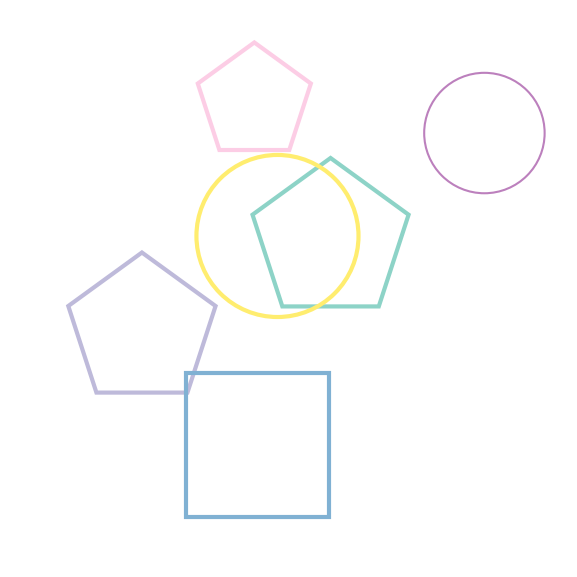[{"shape": "pentagon", "thickness": 2, "radius": 0.71, "center": [0.572, 0.583]}, {"shape": "pentagon", "thickness": 2, "radius": 0.67, "center": [0.246, 0.428]}, {"shape": "square", "thickness": 2, "radius": 0.62, "center": [0.446, 0.228]}, {"shape": "pentagon", "thickness": 2, "radius": 0.51, "center": [0.44, 0.823]}, {"shape": "circle", "thickness": 1, "radius": 0.52, "center": [0.839, 0.769]}, {"shape": "circle", "thickness": 2, "radius": 0.7, "center": [0.48, 0.591]}]